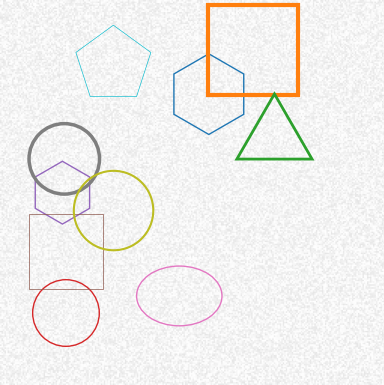[{"shape": "hexagon", "thickness": 1, "radius": 0.52, "center": [0.542, 0.756]}, {"shape": "square", "thickness": 3, "radius": 0.59, "center": [0.657, 0.87]}, {"shape": "triangle", "thickness": 2, "radius": 0.56, "center": [0.713, 0.643]}, {"shape": "circle", "thickness": 1, "radius": 0.43, "center": [0.171, 0.187]}, {"shape": "hexagon", "thickness": 1, "radius": 0.41, "center": [0.162, 0.5]}, {"shape": "square", "thickness": 0.5, "radius": 0.48, "center": [0.172, 0.347]}, {"shape": "oval", "thickness": 1, "radius": 0.55, "center": [0.466, 0.231]}, {"shape": "circle", "thickness": 2.5, "radius": 0.46, "center": [0.167, 0.587]}, {"shape": "circle", "thickness": 1.5, "radius": 0.52, "center": [0.295, 0.453]}, {"shape": "pentagon", "thickness": 0.5, "radius": 0.51, "center": [0.294, 0.832]}]